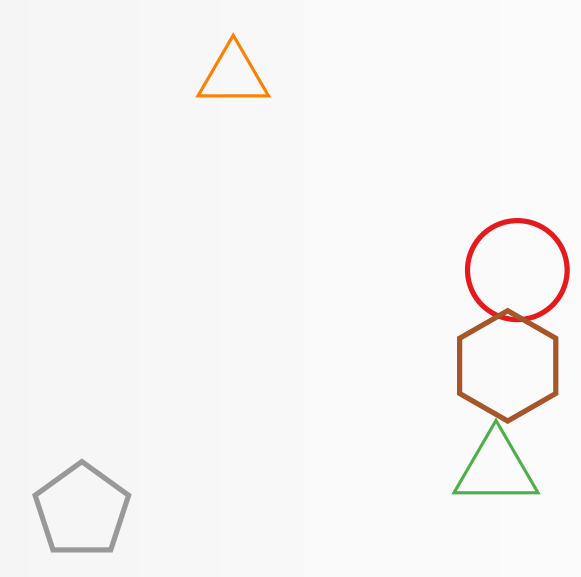[{"shape": "circle", "thickness": 2.5, "radius": 0.43, "center": [0.89, 0.531]}, {"shape": "triangle", "thickness": 1.5, "radius": 0.42, "center": [0.853, 0.188]}, {"shape": "triangle", "thickness": 1.5, "radius": 0.35, "center": [0.401, 0.868]}, {"shape": "hexagon", "thickness": 2.5, "radius": 0.48, "center": [0.873, 0.366]}, {"shape": "pentagon", "thickness": 2.5, "radius": 0.42, "center": [0.141, 0.115]}]